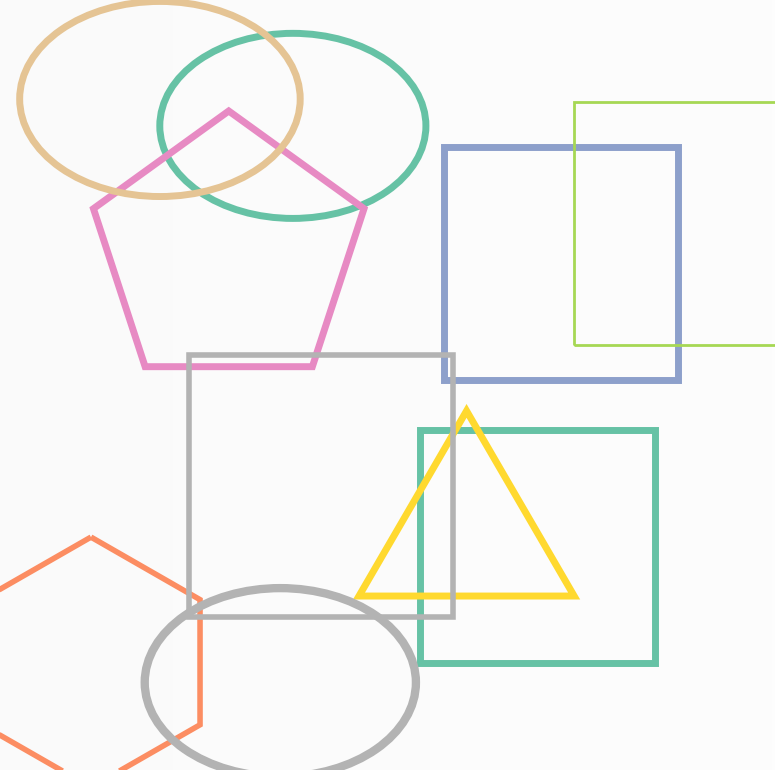[{"shape": "oval", "thickness": 2.5, "radius": 0.86, "center": [0.378, 0.837]}, {"shape": "square", "thickness": 2.5, "radius": 0.76, "center": [0.694, 0.29]}, {"shape": "hexagon", "thickness": 2, "radius": 0.81, "center": [0.117, 0.14]}, {"shape": "square", "thickness": 2.5, "radius": 0.76, "center": [0.724, 0.657]}, {"shape": "pentagon", "thickness": 2.5, "radius": 0.92, "center": [0.295, 0.672]}, {"shape": "square", "thickness": 1, "radius": 0.79, "center": [0.898, 0.71]}, {"shape": "triangle", "thickness": 2.5, "radius": 0.8, "center": [0.602, 0.306]}, {"shape": "oval", "thickness": 2.5, "radius": 0.9, "center": [0.206, 0.871]}, {"shape": "oval", "thickness": 3, "radius": 0.87, "center": [0.362, 0.114]}, {"shape": "square", "thickness": 2, "radius": 0.85, "center": [0.414, 0.369]}]